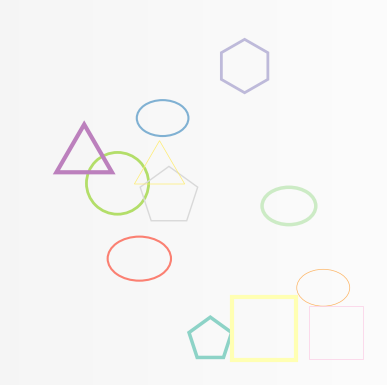[{"shape": "pentagon", "thickness": 2.5, "radius": 0.29, "center": [0.543, 0.118]}, {"shape": "square", "thickness": 3, "radius": 0.41, "center": [0.681, 0.146]}, {"shape": "hexagon", "thickness": 2, "radius": 0.35, "center": [0.631, 0.828]}, {"shape": "oval", "thickness": 1.5, "radius": 0.41, "center": [0.36, 0.328]}, {"shape": "oval", "thickness": 1.5, "radius": 0.33, "center": [0.42, 0.693]}, {"shape": "oval", "thickness": 0.5, "radius": 0.34, "center": [0.834, 0.253]}, {"shape": "circle", "thickness": 2, "radius": 0.4, "center": [0.303, 0.524]}, {"shape": "square", "thickness": 0.5, "radius": 0.35, "center": [0.866, 0.136]}, {"shape": "pentagon", "thickness": 1, "radius": 0.39, "center": [0.436, 0.49]}, {"shape": "triangle", "thickness": 3, "radius": 0.41, "center": [0.217, 0.594]}, {"shape": "oval", "thickness": 2.5, "radius": 0.35, "center": [0.746, 0.465]}, {"shape": "triangle", "thickness": 0.5, "radius": 0.38, "center": [0.412, 0.56]}]